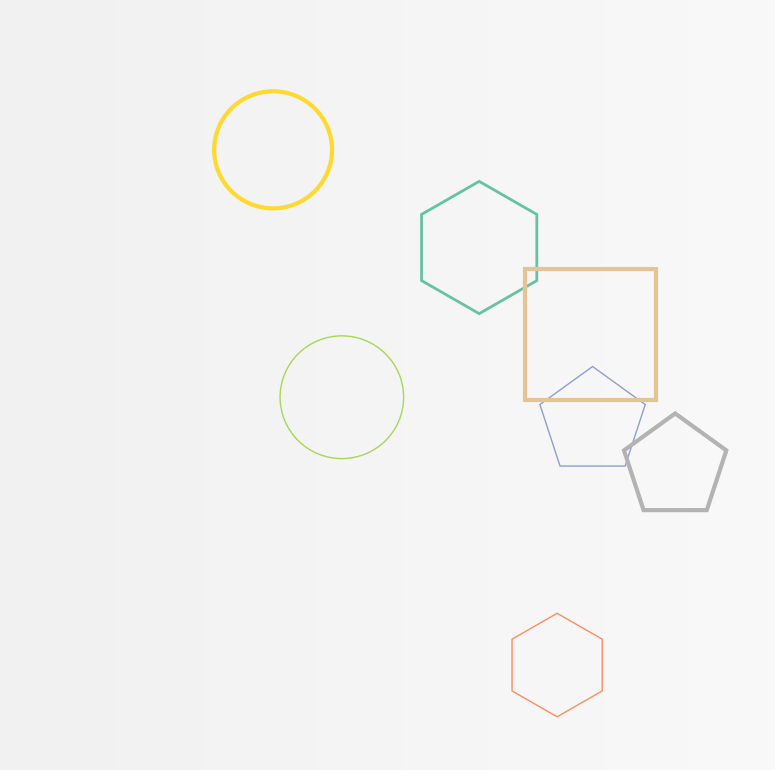[{"shape": "hexagon", "thickness": 1, "radius": 0.43, "center": [0.618, 0.679]}, {"shape": "hexagon", "thickness": 0.5, "radius": 0.34, "center": [0.719, 0.136]}, {"shape": "pentagon", "thickness": 0.5, "radius": 0.36, "center": [0.765, 0.453]}, {"shape": "circle", "thickness": 0.5, "radius": 0.4, "center": [0.441, 0.484]}, {"shape": "circle", "thickness": 1.5, "radius": 0.38, "center": [0.352, 0.805]}, {"shape": "square", "thickness": 1.5, "radius": 0.43, "center": [0.762, 0.565]}, {"shape": "pentagon", "thickness": 1.5, "radius": 0.35, "center": [0.871, 0.394]}]